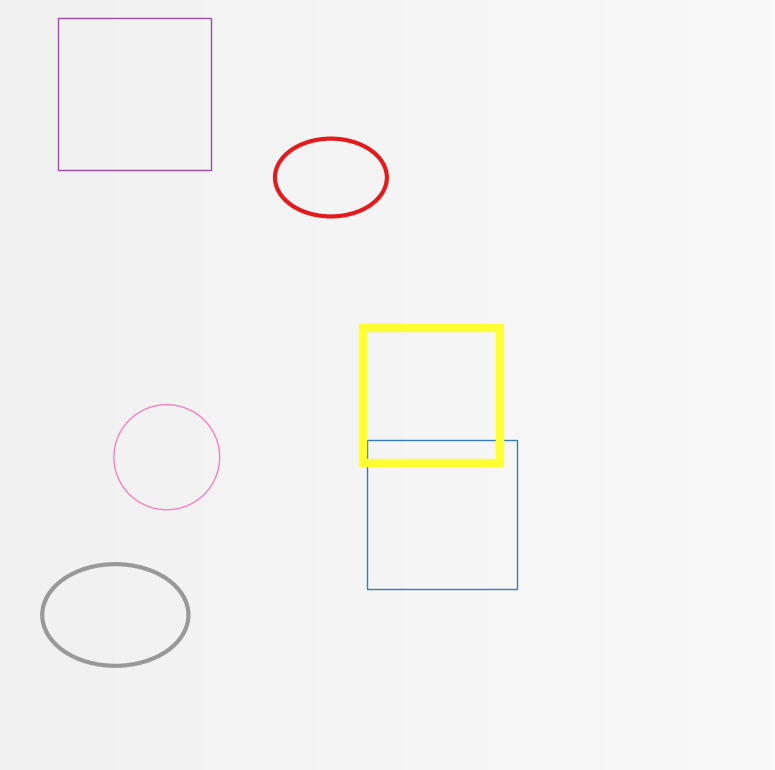[{"shape": "oval", "thickness": 1.5, "radius": 0.36, "center": [0.427, 0.769]}, {"shape": "square", "thickness": 0.5, "radius": 0.48, "center": [0.57, 0.332]}, {"shape": "square", "thickness": 0.5, "radius": 0.49, "center": [0.174, 0.878]}, {"shape": "square", "thickness": 3, "radius": 0.44, "center": [0.556, 0.486]}, {"shape": "circle", "thickness": 0.5, "radius": 0.34, "center": [0.215, 0.406]}, {"shape": "oval", "thickness": 1.5, "radius": 0.47, "center": [0.149, 0.201]}]